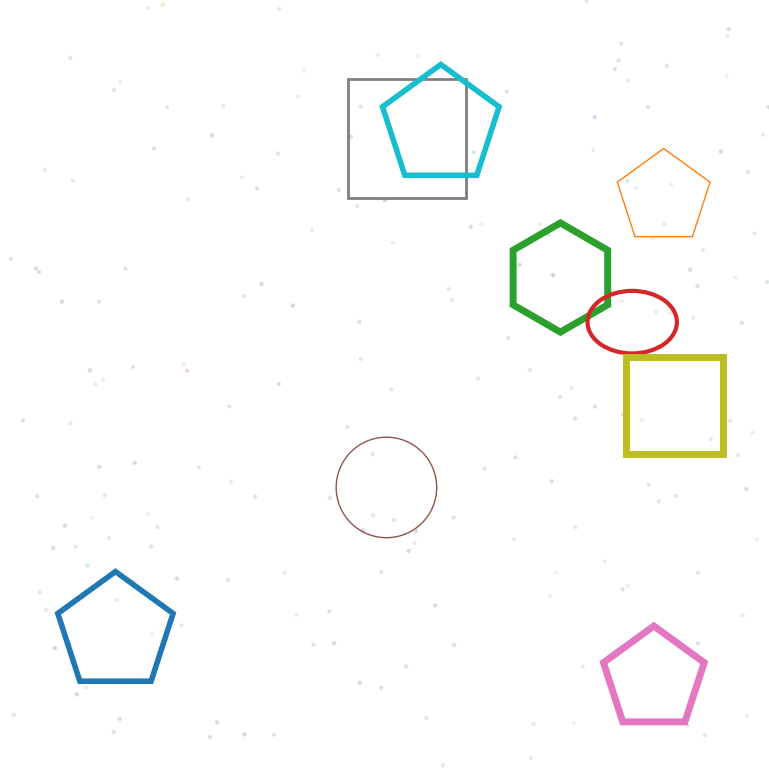[{"shape": "pentagon", "thickness": 2, "radius": 0.39, "center": [0.15, 0.179]}, {"shape": "pentagon", "thickness": 0.5, "radius": 0.32, "center": [0.862, 0.744]}, {"shape": "hexagon", "thickness": 2.5, "radius": 0.35, "center": [0.728, 0.64]}, {"shape": "oval", "thickness": 1.5, "radius": 0.29, "center": [0.821, 0.582]}, {"shape": "circle", "thickness": 0.5, "radius": 0.33, "center": [0.502, 0.367]}, {"shape": "pentagon", "thickness": 2.5, "radius": 0.34, "center": [0.849, 0.118]}, {"shape": "square", "thickness": 1, "radius": 0.38, "center": [0.529, 0.82]}, {"shape": "square", "thickness": 2.5, "radius": 0.32, "center": [0.876, 0.473]}, {"shape": "pentagon", "thickness": 2, "radius": 0.4, "center": [0.572, 0.837]}]